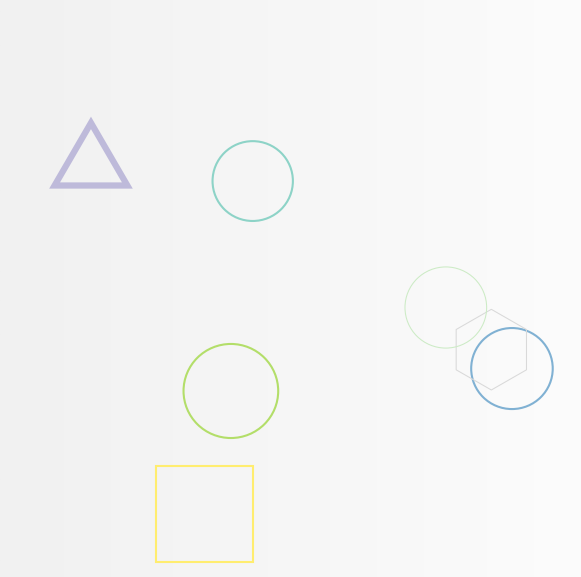[{"shape": "circle", "thickness": 1, "radius": 0.35, "center": [0.435, 0.686]}, {"shape": "triangle", "thickness": 3, "radius": 0.36, "center": [0.157, 0.714]}, {"shape": "circle", "thickness": 1, "radius": 0.35, "center": [0.881, 0.361]}, {"shape": "circle", "thickness": 1, "radius": 0.41, "center": [0.397, 0.322]}, {"shape": "hexagon", "thickness": 0.5, "radius": 0.35, "center": [0.845, 0.394]}, {"shape": "circle", "thickness": 0.5, "radius": 0.35, "center": [0.767, 0.467]}, {"shape": "square", "thickness": 1, "radius": 0.41, "center": [0.352, 0.109]}]